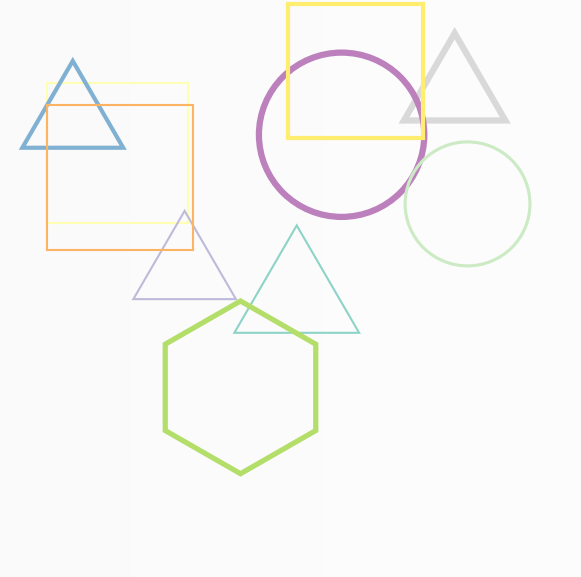[{"shape": "triangle", "thickness": 1, "radius": 0.62, "center": [0.511, 0.485]}, {"shape": "square", "thickness": 1, "radius": 0.61, "center": [0.202, 0.734]}, {"shape": "triangle", "thickness": 1, "radius": 0.51, "center": [0.318, 0.532]}, {"shape": "triangle", "thickness": 2, "radius": 0.5, "center": [0.125, 0.793]}, {"shape": "square", "thickness": 1, "radius": 0.63, "center": [0.206, 0.692]}, {"shape": "hexagon", "thickness": 2.5, "radius": 0.75, "center": [0.414, 0.328]}, {"shape": "triangle", "thickness": 3, "radius": 0.5, "center": [0.782, 0.841]}, {"shape": "circle", "thickness": 3, "radius": 0.71, "center": [0.588, 0.766]}, {"shape": "circle", "thickness": 1.5, "radius": 0.54, "center": [0.804, 0.646]}, {"shape": "square", "thickness": 2, "radius": 0.58, "center": [0.611, 0.876]}]